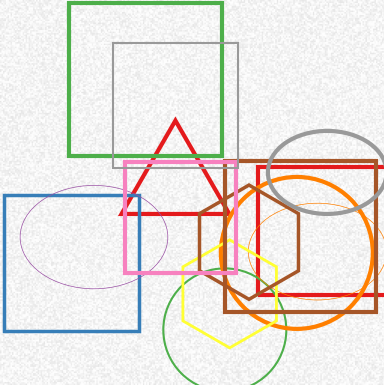[{"shape": "triangle", "thickness": 3, "radius": 0.81, "center": [0.456, 0.525]}, {"shape": "square", "thickness": 3, "radius": 0.83, "center": [0.836, 0.4]}, {"shape": "square", "thickness": 2.5, "radius": 0.88, "center": [0.185, 0.316]}, {"shape": "circle", "thickness": 1.5, "radius": 0.8, "center": [0.584, 0.143]}, {"shape": "square", "thickness": 3, "radius": 1.0, "center": [0.378, 0.793]}, {"shape": "oval", "thickness": 0.5, "radius": 0.96, "center": [0.244, 0.384]}, {"shape": "circle", "thickness": 3, "radius": 0.99, "center": [0.771, 0.343]}, {"shape": "oval", "thickness": 0.5, "radius": 0.9, "center": [0.824, 0.346]}, {"shape": "hexagon", "thickness": 2, "radius": 0.7, "center": [0.597, 0.237]}, {"shape": "square", "thickness": 3, "radius": 0.98, "center": [0.78, 0.385]}, {"shape": "hexagon", "thickness": 2.5, "radius": 0.74, "center": [0.647, 0.371]}, {"shape": "square", "thickness": 3, "radius": 0.72, "center": [0.469, 0.435]}, {"shape": "oval", "thickness": 3, "radius": 0.77, "center": [0.85, 0.552]}, {"shape": "square", "thickness": 1.5, "radius": 0.81, "center": [0.456, 0.725]}]